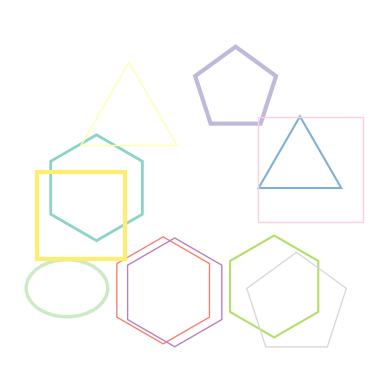[{"shape": "hexagon", "thickness": 2, "radius": 0.69, "center": [0.251, 0.512]}, {"shape": "triangle", "thickness": 1, "radius": 0.72, "center": [0.335, 0.694]}, {"shape": "pentagon", "thickness": 3, "radius": 0.55, "center": [0.612, 0.768]}, {"shape": "hexagon", "thickness": 1, "radius": 0.69, "center": [0.424, 0.246]}, {"shape": "triangle", "thickness": 1.5, "radius": 0.62, "center": [0.779, 0.574]}, {"shape": "hexagon", "thickness": 1.5, "radius": 0.66, "center": [0.712, 0.256]}, {"shape": "square", "thickness": 1, "radius": 0.68, "center": [0.806, 0.559]}, {"shape": "pentagon", "thickness": 1, "radius": 0.68, "center": [0.77, 0.209]}, {"shape": "hexagon", "thickness": 1, "radius": 0.71, "center": [0.454, 0.241]}, {"shape": "oval", "thickness": 2.5, "radius": 0.53, "center": [0.174, 0.251]}, {"shape": "square", "thickness": 3, "radius": 0.57, "center": [0.21, 0.44]}]